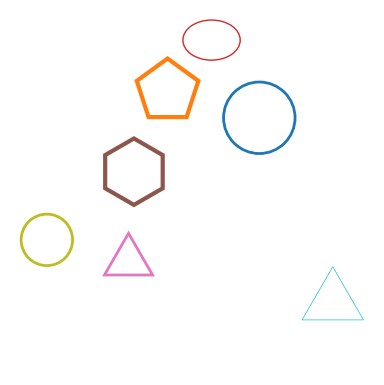[{"shape": "circle", "thickness": 2, "radius": 0.46, "center": [0.674, 0.694]}, {"shape": "pentagon", "thickness": 3, "radius": 0.42, "center": [0.435, 0.764]}, {"shape": "oval", "thickness": 1, "radius": 0.37, "center": [0.549, 0.896]}, {"shape": "hexagon", "thickness": 3, "radius": 0.43, "center": [0.348, 0.554]}, {"shape": "triangle", "thickness": 2, "radius": 0.36, "center": [0.334, 0.322]}, {"shape": "circle", "thickness": 2, "radius": 0.33, "center": [0.122, 0.377]}, {"shape": "triangle", "thickness": 0.5, "radius": 0.46, "center": [0.864, 0.215]}]